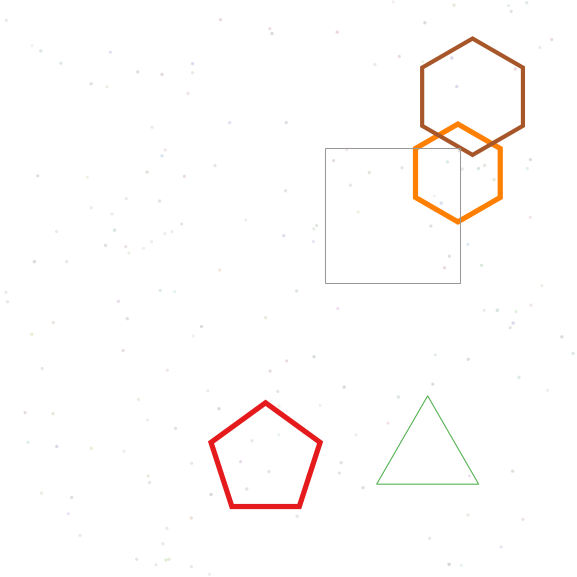[{"shape": "pentagon", "thickness": 2.5, "radius": 0.5, "center": [0.46, 0.202]}, {"shape": "triangle", "thickness": 0.5, "radius": 0.51, "center": [0.741, 0.212]}, {"shape": "hexagon", "thickness": 2.5, "radius": 0.42, "center": [0.793, 0.7]}, {"shape": "hexagon", "thickness": 2, "radius": 0.5, "center": [0.818, 0.832]}, {"shape": "square", "thickness": 0.5, "radius": 0.58, "center": [0.679, 0.626]}]